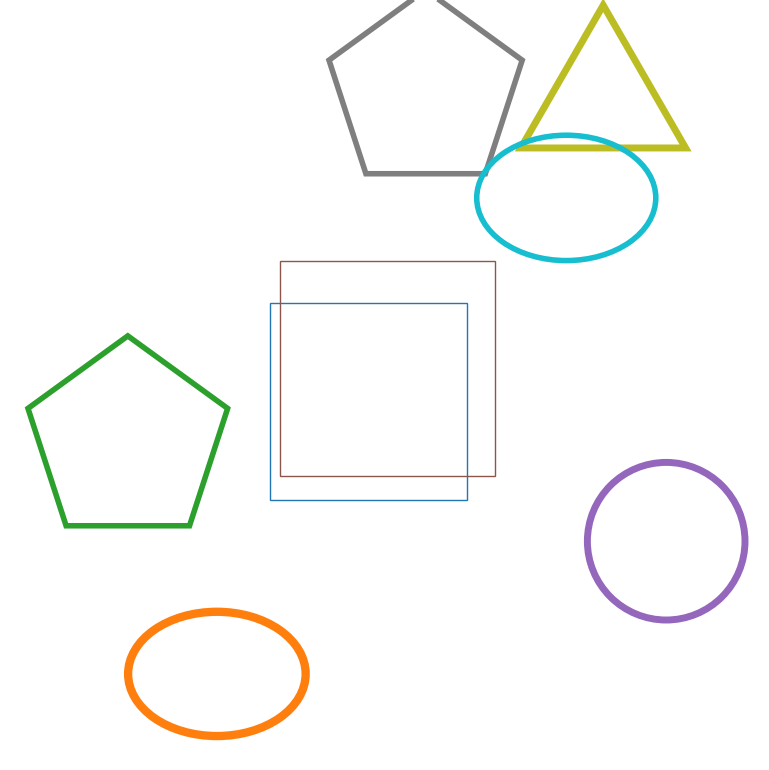[{"shape": "square", "thickness": 0.5, "radius": 0.64, "center": [0.478, 0.478]}, {"shape": "oval", "thickness": 3, "radius": 0.58, "center": [0.282, 0.125]}, {"shape": "pentagon", "thickness": 2, "radius": 0.68, "center": [0.166, 0.427]}, {"shape": "circle", "thickness": 2.5, "radius": 0.51, "center": [0.865, 0.297]}, {"shape": "square", "thickness": 0.5, "radius": 0.7, "center": [0.503, 0.521]}, {"shape": "pentagon", "thickness": 2, "radius": 0.66, "center": [0.553, 0.881]}, {"shape": "triangle", "thickness": 2.5, "radius": 0.62, "center": [0.783, 0.87]}, {"shape": "oval", "thickness": 2, "radius": 0.58, "center": [0.735, 0.743]}]